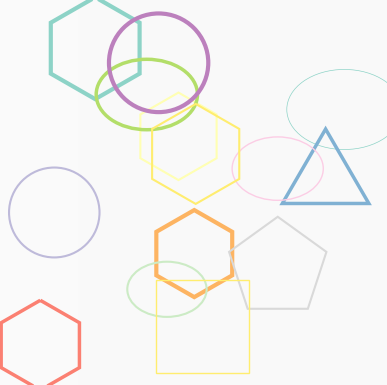[{"shape": "oval", "thickness": 0.5, "radius": 0.74, "center": [0.889, 0.716]}, {"shape": "hexagon", "thickness": 3, "radius": 0.66, "center": [0.246, 0.875]}, {"shape": "hexagon", "thickness": 1.5, "radius": 0.57, "center": [0.461, 0.646]}, {"shape": "circle", "thickness": 1.5, "radius": 0.58, "center": [0.14, 0.448]}, {"shape": "hexagon", "thickness": 2.5, "radius": 0.58, "center": [0.104, 0.103]}, {"shape": "triangle", "thickness": 2.5, "radius": 0.64, "center": [0.84, 0.536]}, {"shape": "hexagon", "thickness": 3, "radius": 0.57, "center": [0.501, 0.341]}, {"shape": "oval", "thickness": 2.5, "radius": 0.65, "center": [0.379, 0.755]}, {"shape": "oval", "thickness": 1, "radius": 0.59, "center": [0.717, 0.562]}, {"shape": "pentagon", "thickness": 1.5, "radius": 0.66, "center": [0.717, 0.305]}, {"shape": "circle", "thickness": 3, "radius": 0.64, "center": [0.409, 0.837]}, {"shape": "oval", "thickness": 1.5, "radius": 0.51, "center": [0.431, 0.249]}, {"shape": "hexagon", "thickness": 1.5, "radius": 0.65, "center": [0.505, 0.6]}, {"shape": "square", "thickness": 1, "radius": 0.6, "center": [0.523, 0.151]}]